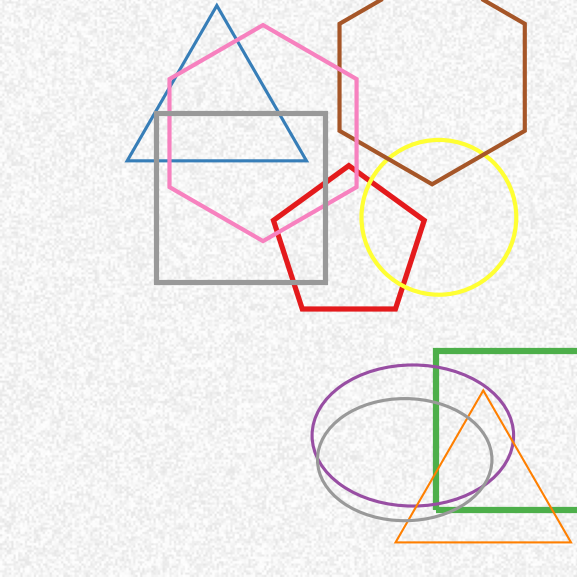[{"shape": "pentagon", "thickness": 2.5, "radius": 0.69, "center": [0.604, 0.575]}, {"shape": "triangle", "thickness": 1.5, "radius": 0.9, "center": [0.375, 0.81]}, {"shape": "square", "thickness": 3, "radius": 0.69, "center": [0.893, 0.254]}, {"shape": "oval", "thickness": 1.5, "radius": 0.87, "center": [0.715, 0.245]}, {"shape": "triangle", "thickness": 1, "radius": 0.88, "center": [0.837, 0.148]}, {"shape": "circle", "thickness": 2, "radius": 0.67, "center": [0.76, 0.623]}, {"shape": "hexagon", "thickness": 2, "radius": 0.93, "center": [0.748, 0.865]}, {"shape": "hexagon", "thickness": 2, "radius": 0.94, "center": [0.455, 0.769]}, {"shape": "square", "thickness": 2.5, "radius": 0.73, "center": [0.416, 0.657]}, {"shape": "oval", "thickness": 1.5, "radius": 0.76, "center": [0.701, 0.203]}]